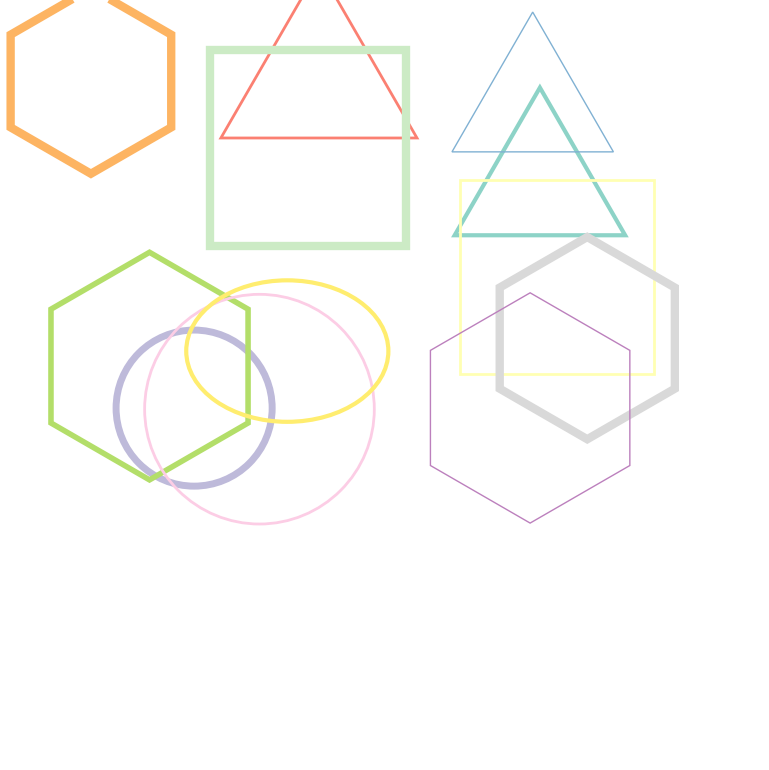[{"shape": "triangle", "thickness": 1.5, "radius": 0.64, "center": [0.701, 0.758]}, {"shape": "square", "thickness": 1, "radius": 0.63, "center": [0.723, 0.641]}, {"shape": "circle", "thickness": 2.5, "radius": 0.51, "center": [0.252, 0.47]}, {"shape": "triangle", "thickness": 1, "radius": 0.74, "center": [0.414, 0.894]}, {"shape": "triangle", "thickness": 0.5, "radius": 0.61, "center": [0.692, 0.863]}, {"shape": "hexagon", "thickness": 3, "radius": 0.6, "center": [0.118, 0.895]}, {"shape": "hexagon", "thickness": 2, "radius": 0.74, "center": [0.194, 0.525]}, {"shape": "circle", "thickness": 1, "radius": 0.75, "center": [0.337, 0.469]}, {"shape": "hexagon", "thickness": 3, "radius": 0.66, "center": [0.763, 0.561]}, {"shape": "hexagon", "thickness": 0.5, "radius": 0.75, "center": [0.688, 0.47]}, {"shape": "square", "thickness": 3, "radius": 0.64, "center": [0.4, 0.808]}, {"shape": "oval", "thickness": 1.5, "radius": 0.66, "center": [0.373, 0.544]}]